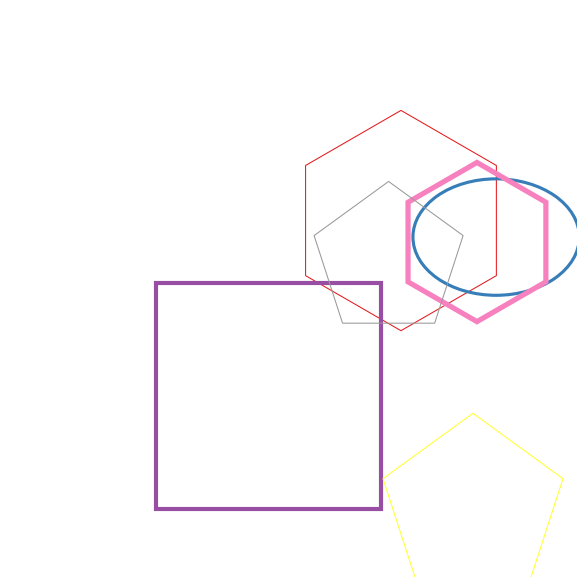[{"shape": "hexagon", "thickness": 0.5, "radius": 0.95, "center": [0.694, 0.617]}, {"shape": "oval", "thickness": 1.5, "radius": 0.72, "center": [0.859, 0.589]}, {"shape": "square", "thickness": 2, "radius": 0.98, "center": [0.465, 0.313]}, {"shape": "pentagon", "thickness": 0.5, "radius": 0.82, "center": [0.819, 0.12]}, {"shape": "hexagon", "thickness": 2.5, "radius": 0.69, "center": [0.826, 0.58]}, {"shape": "pentagon", "thickness": 0.5, "radius": 0.68, "center": [0.673, 0.549]}]